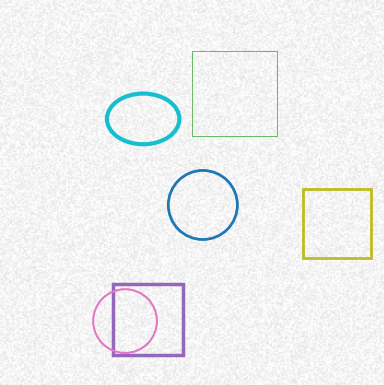[{"shape": "circle", "thickness": 2, "radius": 0.45, "center": [0.527, 0.468]}, {"shape": "square", "thickness": 0.5, "radius": 0.56, "center": [0.609, 0.757]}, {"shape": "square", "thickness": 2.5, "radius": 0.46, "center": [0.385, 0.171]}, {"shape": "circle", "thickness": 1.5, "radius": 0.41, "center": [0.325, 0.166]}, {"shape": "square", "thickness": 2, "radius": 0.45, "center": [0.875, 0.42]}, {"shape": "oval", "thickness": 3, "radius": 0.47, "center": [0.372, 0.691]}]